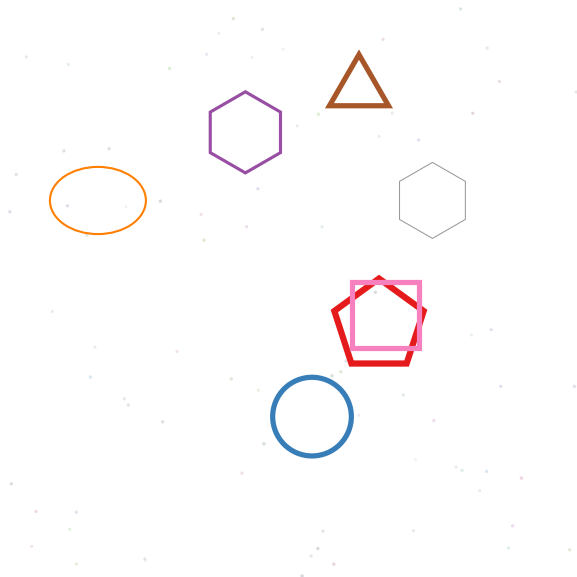[{"shape": "pentagon", "thickness": 3, "radius": 0.41, "center": [0.656, 0.435]}, {"shape": "circle", "thickness": 2.5, "radius": 0.34, "center": [0.54, 0.278]}, {"shape": "hexagon", "thickness": 1.5, "radius": 0.35, "center": [0.425, 0.77]}, {"shape": "oval", "thickness": 1, "radius": 0.42, "center": [0.17, 0.652]}, {"shape": "triangle", "thickness": 2.5, "radius": 0.3, "center": [0.622, 0.846]}, {"shape": "square", "thickness": 2.5, "radius": 0.29, "center": [0.668, 0.453]}, {"shape": "hexagon", "thickness": 0.5, "radius": 0.33, "center": [0.749, 0.652]}]